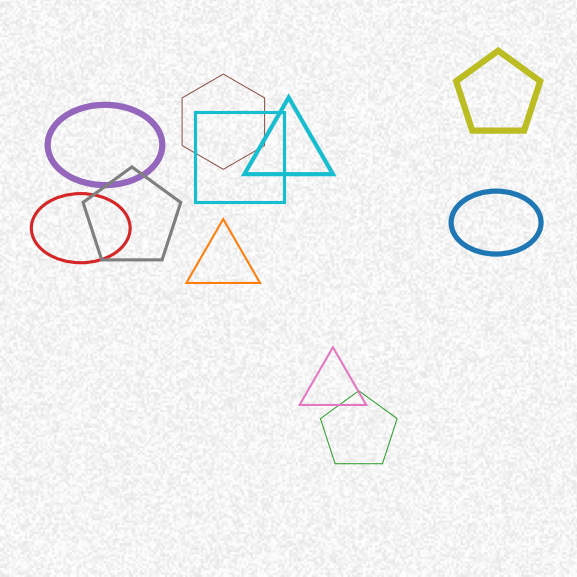[{"shape": "oval", "thickness": 2.5, "radius": 0.39, "center": [0.859, 0.614]}, {"shape": "triangle", "thickness": 1, "radius": 0.37, "center": [0.387, 0.546]}, {"shape": "pentagon", "thickness": 0.5, "radius": 0.35, "center": [0.621, 0.253]}, {"shape": "oval", "thickness": 1.5, "radius": 0.43, "center": [0.14, 0.604]}, {"shape": "oval", "thickness": 3, "radius": 0.5, "center": [0.182, 0.748]}, {"shape": "hexagon", "thickness": 0.5, "radius": 0.41, "center": [0.387, 0.788]}, {"shape": "triangle", "thickness": 1, "radius": 0.33, "center": [0.577, 0.331]}, {"shape": "pentagon", "thickness": 1.5, "radius": 0.44, "center": [0.228, 0.621]}, {"shape": "pentagon", "thickness": 3, "radius": 0.38, "center": [0.863, 0.835]}, {"shape": "square", "thickness": 1.5, "radius": 0.39, "center": [0.415, 0.727]}, {"shape": "triangle", "thickness": 2, "radius": 0.44, "center": [0.5, 0.742]}]